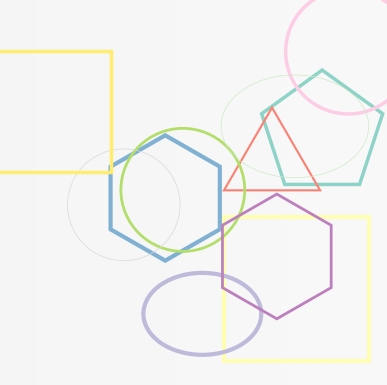[{"shape": "pentagon", "thickness": 2.5, "radius": 0.82, "center": [0.831, 0.654]}, {"shape": "square", "thickness": 3, "radius": 0.94, "center": [0.766, 0.251]}, {"shape": "oval", "thickness": 3, "radius": 0.76, "center": [0.522, 0.185]}, {"shape": "triangle", "thickness": 1.5, "radius": 0.72, "center": [0.702, 0.577]}, {"shape": "hexagon", "thickness": 3, "radius": 0.81, "center": [0.426, 0.486]}, {"shape": "circle", "thickness": 2, "radius": 0.8, "center": [0.472, 0.507]}, {"shape": "circle", "thickness": 2.5, "radius": 0.81, "center": [0.899, 0.866]}, {"shape": "circle", "thickness": 0.5, "radius": 0.73, "center": [0.319, 0.468]}, {"shape": "hexagon", "thickness": 2, "radius": 0.81, "center": [0.714, 0.334]}, {"shape": "oval", "thickness": 0.5, "radius": 0.95, "center": [0.761, 0.672]}, {"shape": "square", "thickness": 2.5, "radius": 0.79, "center": [0.129, 0.71]}]